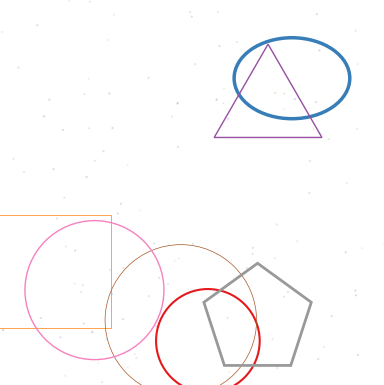[{"shape": "circle", "thickness": 1.5, "radius": 0.67, "center": [0.54, 0.115]}, {"shape": "oval", "thickness": 2.5, "radius": 0.75, "center": [0.758, 0.797]}, {"shape": "triangle", "thickness": 1, "radius": 0.81, "center": [0.696, 0.724]}, {"shape": "square", "thickness": 0.5, "radius": 0.73, "center": [0.141, 0.294]}, {"shape": "circle", "thickness": 0.5, "radius": 0.98, "center": [0.47, 0.168]}, {"shape": "circle", "thickness": 1, "radius": 0.9, "center": [0.245, 0.246]}, {"shape": "pentagon", "thickness": 2, "radius": 0.73, "center": [0.669, 0.169]}]